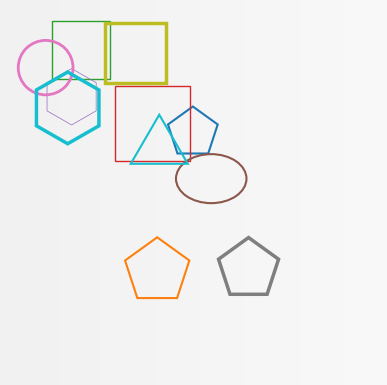[{"shape": "pentagon", "thickness": 1.5, "radius": 0.34, "center": [0.498, 0.656]}, {"shape": "pentagon", "thickness": 1.5, "radius": 0.44, "center": [0.406, 0.296]}, {"shape": "square", "thickness": 1, "radius": 0.37, "center": [0.209, 0.87]}, {"shape": "square", "thickness": 1, "radius": 0.48, "center": [0.392, 0.68]}, {"shape": "hexagon", "thickness": 0.5, "radius": 0.37, "center": [0.185, 0.749]}, {"shape": "oval", "thickness": 1.5, "radius": 0.45, "center": [0.545, 0.536]}, {"shape": "circle", "thickness": 2, "radius": 0.35, "center": [0.118, 0.824]}, {"shape": "pentagon", "thickness": 2.5, "radius": 0.41, "center": [0.641, 0.302]}, {"shape": "square", "thickness": 2.5, "radius": 0.39, "center": [0.349, 0.862]}, {"shape": "triangle", "thickness": 1.5, "radius": 0.42, "center": [0.411, 0.617]}, {"shape": "hexagon", "thickness": 2.5, "radius": 0.47, "center": [0.175, 0.72]}]